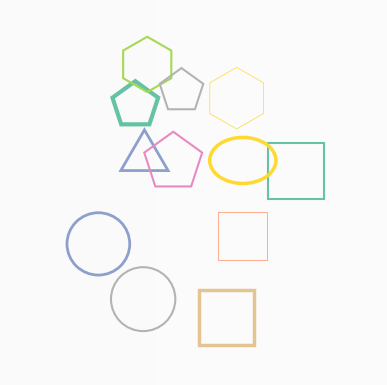[{"shape": "pentagon", "thickness": 3, "radius": 0.31, "center": [0.349, 0.727]}, {"shape": "square", "thickness": 1.5, "radius": 0.37, "center": [0.764, 0.556]}, {"shape": "square", "thickness": 0.5, "radius": 0.31, "center": [0.626, 0.386]}, {"shape": "circle", "thickness": 2, "radius": 0.4, "center": [0.254, 0.366]}, {"shape": "triangle", "thickness": 2, "radius": 0.35, "center": [0.373, 0.592]}, {"shape": "pentagon", "thickness": 1.5, "radius": 0.39, "center": [0.447, 0.579]}, {"shape": "hexagon", "thickness": 1.5, "radius": 0.36, "center": [0.38, 0.833]}, {"shape": "hexagon", "thickness": 0.5, "radius": 0.4, "center": [0.611, 0.745]}, {"shape": "oval", "thickness": 2.5, "radius": 0.43, "center": [0.627, 0.583]}, {"shape": "square", "thickness": 2.5, "radius": 0.36, "center": [0.584, 0.174]}, {"shape": "circle", "thickness": 1.5, "radius": 0.42, "center": [0.369, 0.223]}, {"shape": "pentagon", "thickness": 1.5, "radius": 0.3, "center": [0.468, 0.764]}]